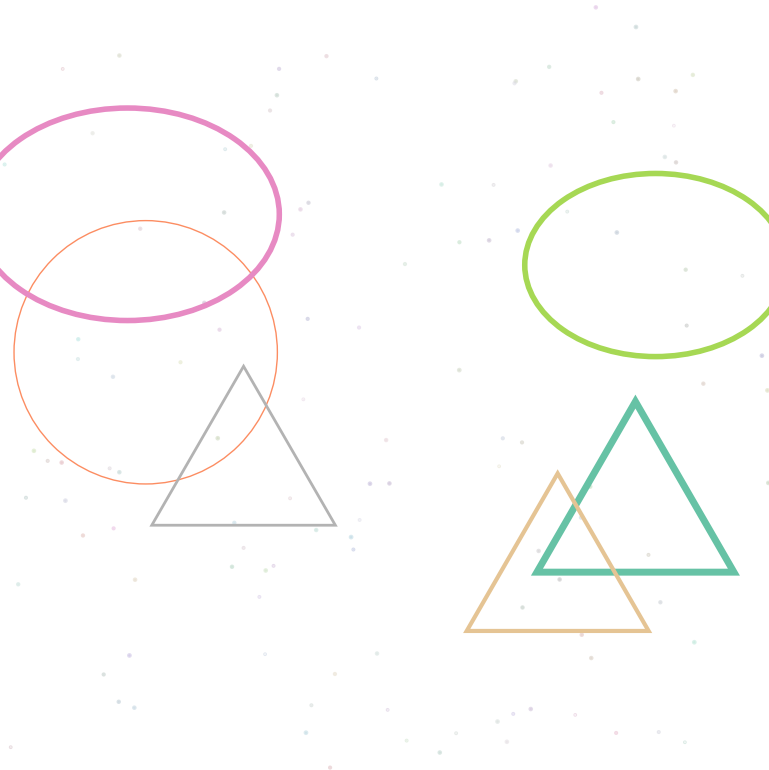[{"shape": "triangle", "thickness": 2.5, "radius": 0.74, "center": [0.825, 0.331]}, {"shape": "circle", "thickness": 0.5, "radius": 0.86, "center": [0.189, 0.542]}, {"shape": "oval", "thickness": 2, "radius": 0.99, "center": [0.166, 0.722]}, {"shape": "oval", "thickness": 2, "radius": 0.85, "center": [0.851, 0.656]}, {"shape": "triangle", "thickness": 1.5, "radius": 0.68, "center": [0.724, 0.249]}, {"shape": "triangle", "thickness": 1, "radius": 0.69, "center": [0.316, 0.387]}]